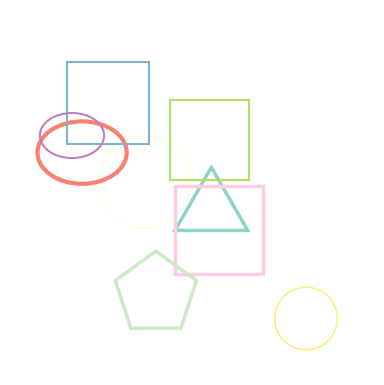[{"shape": "triangle", "thickness": 2.5, "radius": 0.55, "center": [0.549, 0.456]}, {"shape": "circle", "thickness": 0.5, "radius": 0.6, "center": [0.376, 0.527]}, {"shape": "oval", "thickness": 3, "radius": 0.58, "center": [0.213, 0.604]}, {"shape": "square", "thickness": 1.5, "radius": 0.53, "center": [0.281, 0.733]}, {"shape": "square", "thickness": 1.5, "radius": 0.52, "center": [0.544, 0.637]}, {"shape": "square", "thickness": 2.5, "radius": 0.57, "center": [0.569, 0.403]}, {"shape": "oval", "thickness": 1.5, "radius": 0.42, "center": [0.187, 0.648]}, {"shape": "pentagon", "thickness": 2.5, "radius": 0.55, "center": [0.405, 0.237]}, {"shape": "circle", "thickness": 1, "radius": 0.41, "center": [0.795, 0.172]}]